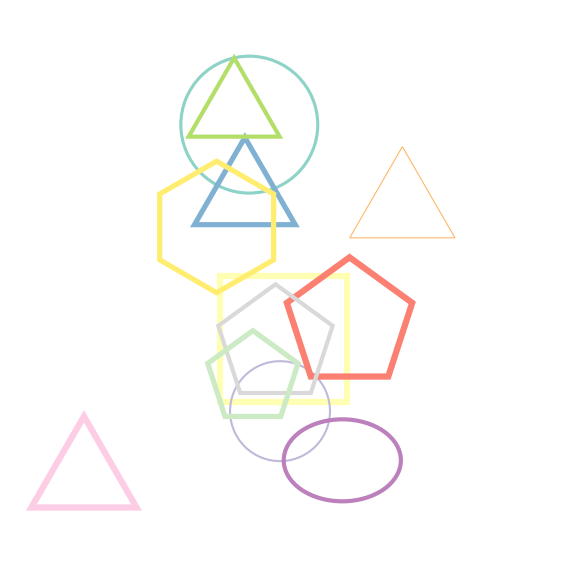[{"shape": "circle", "thickness": 1.5, "radius": 0.59, "center": [0.432, 0.783]}, {"shape": "square", "thickness": 3, "radius": 0.55, "center": [0.491, 0.412]}, {"shape": "circle", "thickness": 1, "radius": 0.43, "center": [0.485, 0.287]}, {"shape": "pentagon", "thickness": 3, "radius": 0.57, "center": [0.605, 0.439]}, {"shape": "triangle", "thickness": 2.5, "radius": 0.5, "center": [0.424, 0.66]}, {"shape": "triangle", "thickness": 0.5, "radius": 0.53, "center": [0.697, 0.64]}, {"shape": "triangle", "thickness": 2, "radius": 0.45, "center": [0.405, 0.808]}, {"shape": "triangle", "thickness": 3, "radius": 0.53, "center": [0.145, 0.173]}, {"shape": "pentagon", "thickness": 2, "radius": 0.52, "center": [0.477, 0.403]}, {"shape": "oval", "thickness": 2, "radius": 0.51, "center": [0.593, 0.202]}, {"shape": "pentagon", "thickness": 2.5, "radius": 0.41, "center": [0.438, 0.344]}, {"shape": "hexagon", "thickness": 2.5, "radius": 0.57, "center": [0.375, 0.606]}]